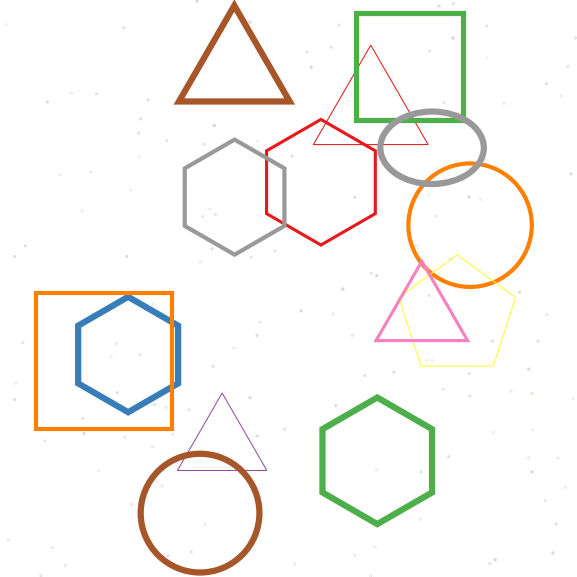[{"shape": "triangle", "thickness": 0.5, "radius": 0.57, "center": [0.642, 0.806]}, {"shape": "hexagon", "thickness": 1.5, "radius": 0.54, "center": [0.556, 0.684]}, {"shape": "hexagon", "thickness": 3, "radius": 0.5, "center": [0.222, 0.385]}, {"shape": "square", "thickness": 2.5, "radius": 0.46, "center": [0.71, 0.883]}, {"shape": "hexagon", "thickness": 3, "radius": 0.55, "center": [0.653, 0.201]}, {"shape": "triangle", "thickness": 0.5, "radius": 0.45, "center": [0.385, 0.229]}, {"shape": "square", "thickness": 2, "radius": 0.59, "center": [0.18, 0.374]}, {"shape": "circle", "thickness": 2, "radius": 0.53, "center": [0.814, 0.609]}, {"shape": "pentagon", "thickness": 0.5, "radius": 0.53, "center": [0.792, 0.451]}, {"shape": "circle", "thickness": 3, "radius": 0.51, "center": [0.346, 0.111]}, {"shape": "triangle", "thickness": 3, "radius": 0.55, "center": [0.406, 0.879]}, {"shape": "triangle", "thickness": 1.5, "radius": 0.46, "center": [0.73, 0.455]}, {"shape": "hexagon", "thickness": 2, "radius": 0.5, "center": [0.406, 0.658]}, {"shape": "oval", "thickness": 3, "radius": 0.45, "center": [0.748, 0.743]}]